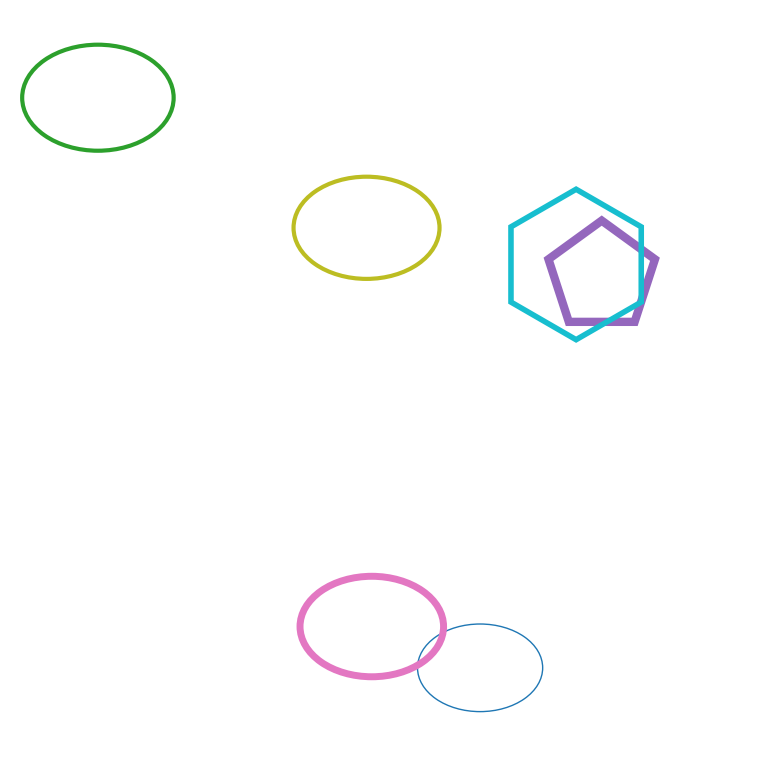[{"shape": "oval", "thickness": 0.5, "radius": 0.41, "center": [0.623, 0.133]}, {"shape": "oval", "thickness": 1.5, "radius": 0.49, "center": [0.127, 0.873]}, {"shape": "pentagon", "thickness": 3, "radius": 0.36, "center": [0.781, 0.641]}, {"shape": "oval", "thickness": 2.5, "radius": 0.47, "center": [0.483, 0.186]}, {"shape": "oval", "thickness": 1.5, "radius": 0.47, "center": [0.476, 0.704]}, {"shape": "hexagon", "thickness": 2, "radius": 0.49, "center": [0.748, 0.657]}]